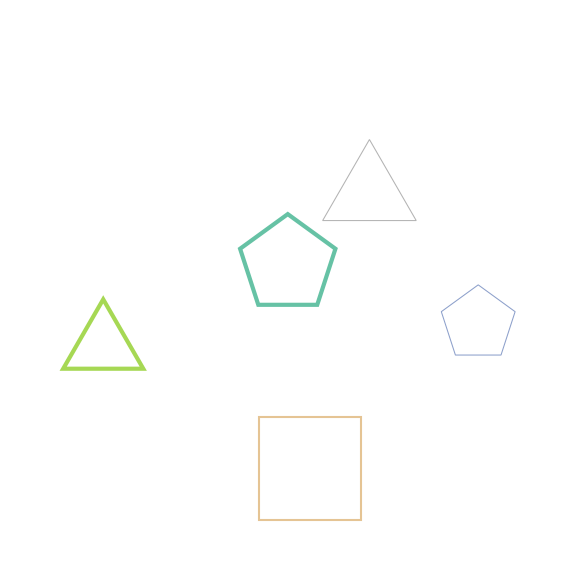[{"shape": "pentagon", "thickness": 2, "radius": 0.43, "center": [0.498, 0.542]}, {"shape": "pentagon", "thickness": 0.5, "radius": 0.34, "center": [0.828, 0.439]}, {"shape": "triangle", "thickness": 2, "radius": 0.4, "center": [0.179, 0.401]}, {"shape": "square", "thickness": 1, "radius": 0.44, "center": [0.537, 0.188]}, {"shape": "triangle", "thickness": 0.5, "radius": 0.47, "center": [0.64, 0.664]}]